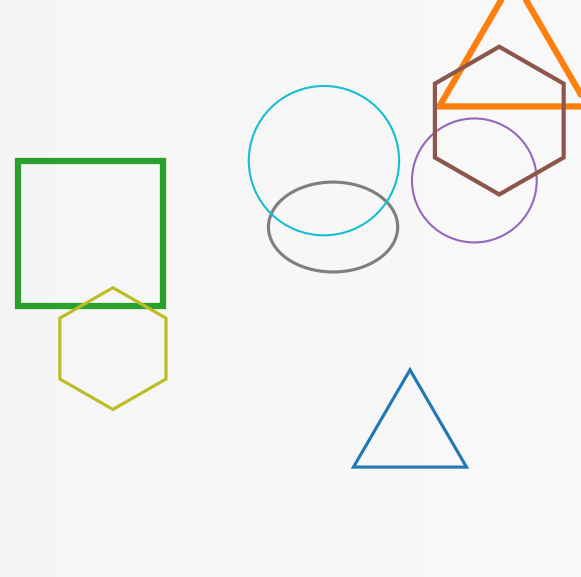[{"shape": "triangle", "thickness": 1.5, "radius": 0.56, "center": [0.705, 0.246]}, {"shape": "triangle", "thickness": 3, "radius": 0.74, "center": [0.884, 0.889]}, {"shape": "square", "thickness": 3, "radius": 0.63, "center": [0.156, 0.595]}, {"shape": "circle", "thickness": 1, "radius": 0.54, "center": [0.816, 0.687]}, {"shape": "hexagon", "thickness": 2, "radius": 0.64, "center": [0.859, 0.79]}, {"shape": "oval", "thickness": 1.5, "radius": 0.56, "center": [0.573, 0.606]}, {"shape": "hexagon", "thickness": 1.5, "radius": 0.53, "center": [0.194, 0.396]}, {"shape": "circle", "thickness": 1, "radius": 0.65, "center": [0.557, 0.721]}]